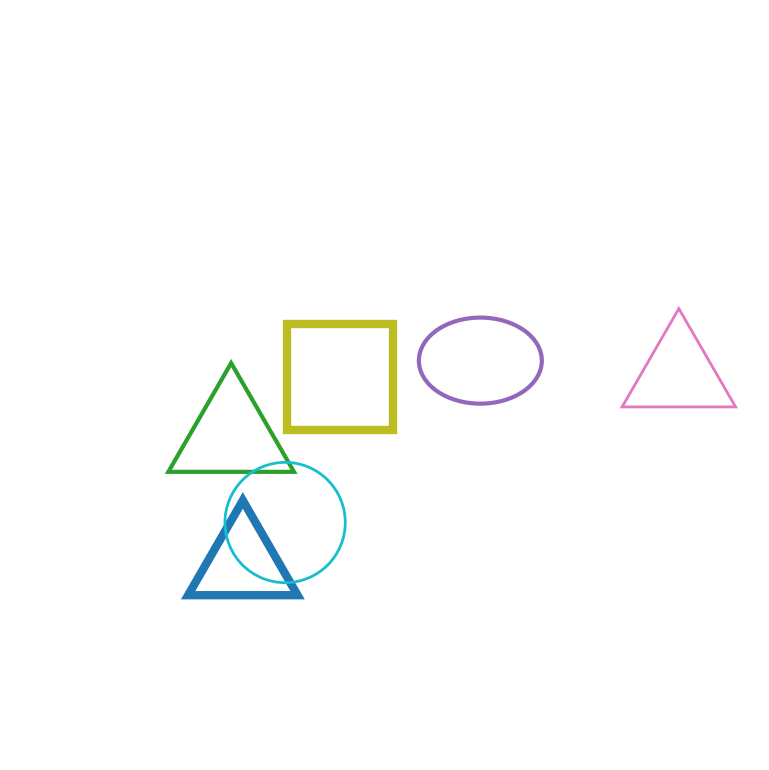[{"shape": "triangle", "thickness": 3, "radius": 0.41, "center": [0.315, 0.268]}, {"shape": "triangle", "thickness": 1.5, "radius": 0.47, "center": [0.3, 0.434]}, {"shape": "oval", "thickness": 1.5, "radius": 0.4, "center": [0.624, 0.532]}, {"shape": "triangle", "thickness": 1, "radius": 0.43, "center": [0.882, 0.514]}, {"shape": "square", "thickness": 3, "radius": 0.34, "center": [0.441, 0.511]}, {"shape": "circle", "thickness": 1, "radius": 0.39, "center": [0.37, 0.321]}]